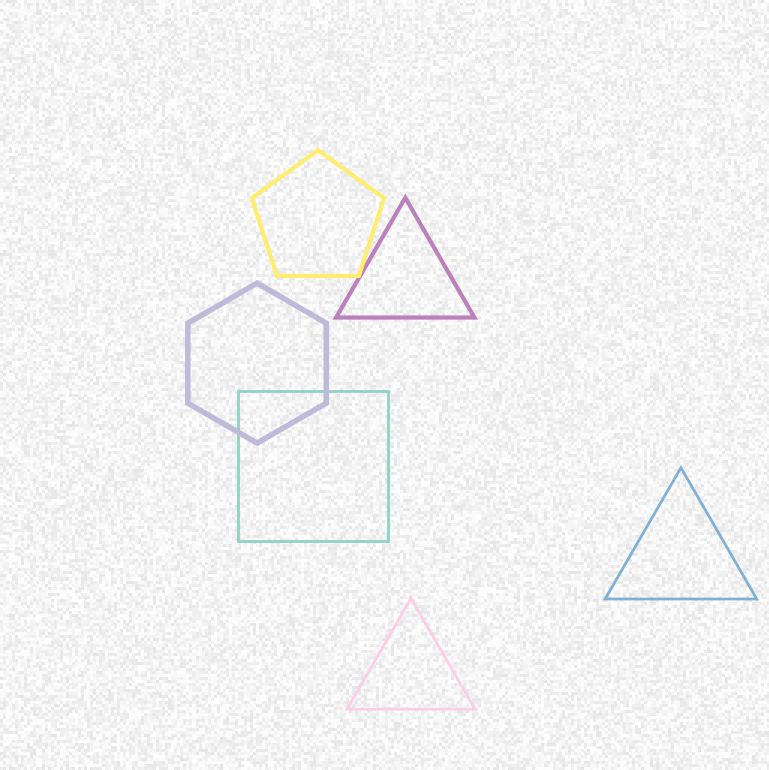[{"shape": "square", "thickness": 1, "radius": 0.49, "center": [0.406, 0.395]}, {"shape": "hexagon", "thickness": 2, "radius": 0.52, "center": [0.334, 0.528]}, {"shape": "triangle", "thickness": 1, "radius": 0.57, "center": [0.884, 0.279]}, {"shape": "triangle", "thickness": 1, "radius": 0.48, "center": [0.534, 0.127]}, {"shape": "triangle", "thickness": 1.5, "radius": 0.52, "center": [0.526, 0.639]}, {"shape": "pentagon", "thickness": 1.5, "radius": 0.45, "center": [0.413, 0.715]}]